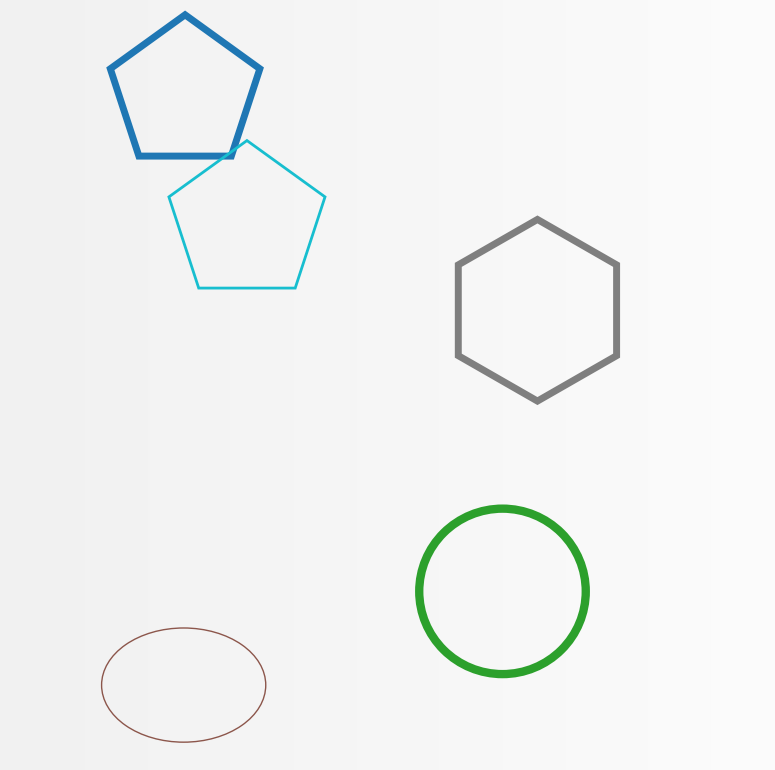[{"shape": "pentagon", "thickness": 2.5, "radius": 0.51, "center": [0.239, 0.879]}, {"shape": "circle", "thickness": 3, "radius": 0.54, "center": [0.648, 0.232]}, {"shape": "oval", "thickness": 0.5, "radius": 0.53, "center": [0.237, 0.11]}, {"shape": "hexagon", "thickness": 2.5, "radius": 0.59, "center": [0.693, 0.597]}, {"shape": "pentagon", "thickness": 1, "radius": 0.53, "center": [0.319, 0.712]}]